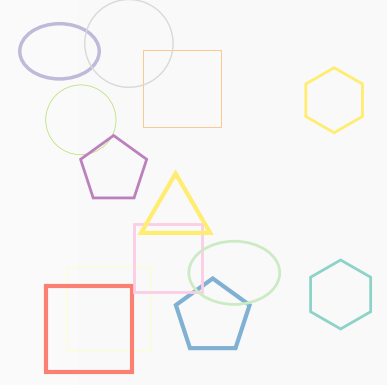[{"shape": "hexagon", "thickness": 2, "radius": 0.45, "center": [0.879, 0.235]}, {"shape": "square", "thickness": 0.5, "radius": 0.54, "center": [0.282, 0.198]}, {"shape": "oval", "thickness": 2.5, "radius": 0.51, "center": [0.154, 0.867]}, {"shape": "square", "thickness": 3, "radius": 0.56, "center": [0.23, 0.146]}, {"shape": "pentagon", "thickness": 3, "radius": 0.5, "center": [0.549, 0.177]}, {"shape": "square", "thickness": 0.5, "radius": 0.5, "center": [0.47, 0.771]}, {"shape": "circle", "thickness": 0.5, "radius": 0.45, "center": [0.209, 0.689]}, {"shape": "square", "thickness": 2, "radius": 0.44, "center": [0.434, 0.331]}, {"shape": "circle", "thickness": 1, "radius": 0.57, "center": [0.333, 0.887]}, {"shape": "pentagon", "thickness": 2, "radius": 0.45, "center": [0.293, 0.558]}, {"shape": "oval", "thickness": 2, "radius": 0.59, "center": [0.605, 0.291]}, {"shape": "hexagon", "thickness": 2, "radius": 0.42, "center": [0.862, 0.74]}, {"shape": "triangle", "thickness": 3, "radius": 0.51, "center": [0.453, 0.447]}]